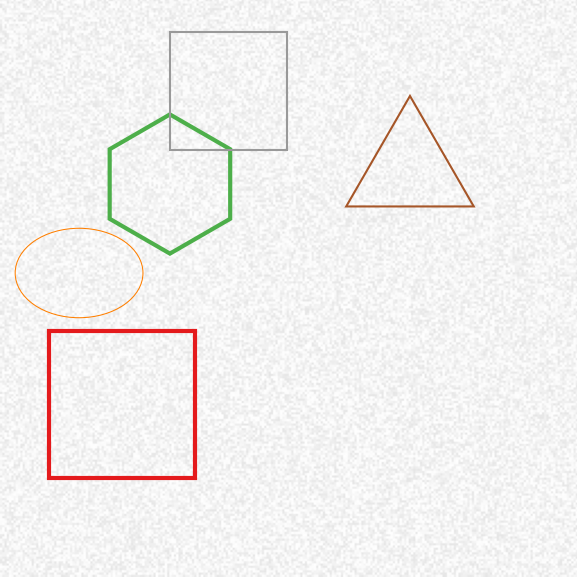[{"shape": "square", "thickness": 2, "radius": 0.63, "center": [0.211, 0.299]}, {"shape": "hexagon", "thickness": 2, "radius": 0.6, "center": [0.294, 0.68]}, {"shape": "oval", "thickness": 0.5, "radius": 0.55, "center": [0.137, 0.526]}, {"shape": "triangle", "thickness": 1, "radius": 0.64, "center": [0.71, 0.705]}, {"shape": "square", "thickness": 1, "radius": 0.51, "center": [0.396, 0.842]}]